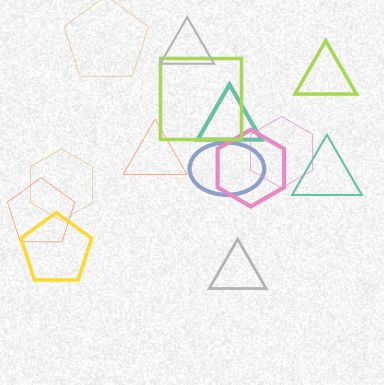[{"shape": "triangle", "thickness": 3, "radius": 0.48, "center": [0.596, 0.685]}, {"shape": "triangle", "thickness": 1.5, "radius": 0.52, "center": [0.849, 0.546]}, {"shape": "pentagon", "thickness": 0.5, "radius": 0.46, "center": [0.107, 0.446]}, {"shape": "triangle", "thickness": 0.5, "radius": 0.48, "center": [0.403, 0.595]}, {"shape": "oval", "thickness": 3, "radius": 0.49, "center": [0.589, 0.562]}, {"shape": "hexagon", "thickness": 3, "radius": 0.5, "center": [0.652, 0.563]}, {"shape": "hexagon", "thickness": 0.5, "radius": 0.46, "center": [0.732, 0.605]}, {"shape": "triangle", "thickness": 2.5, "radius": 0.46, "center": [0.846, 0.802]}, {"shape": "square", "thickness": 2.5, "radius": 0.52, "center": [0.521, 0.744]}, {"shape": "pentagon", "thickness": 2.5, "radius": 0.48, "center": [0.146, 0.351]}, {"shape": "pentagon", "thickness": 0.5, "radius": 0.58, "center": [0.276, 0.895]}, {"shape": "hexagon", "thickness": 0.5, "radius": 0.47, "center": [0.16, 0.52]}, {"shape": "triangle", "thickness": 2, "radius": 0.43, "center": [0.617, 0.293]}, {"shape": "triangle", "thickness": 1.5, "radius": 0.4, "center": [0.486, 0.875]}]